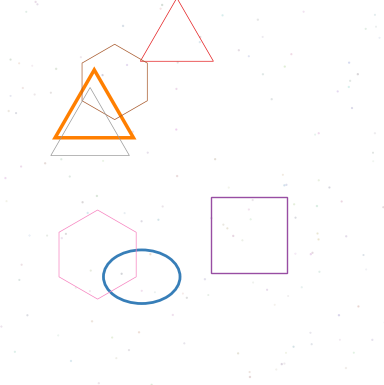[{"shape": "triangle", "thickness": 0.5, "radius": 0.55, "center": [0.459, 0.896]}, {"shape": "oval", "thickness": 2, "radius": 0.5, "center": [0.368, 0.281]}, {"shape": "square", "thickness": 1, "radius": 0.49, "center": [0.646, 0.389]}, {"shape": "triangle", "thickness": 2.5, "radius": 0.59, "center": [0.245, 0.701]}, {"shape": "hexagon", "thickness": 0.5, "radius": 0.49, "center": [0.298, 0.787]}, {"shape": "hexagon", "thickness": 0.5, "radius": 0.58, "center": [0.253, 0.339]}, {"shape": "triangle", "thickness": 0.5, "radius": 0.59, "center": [0.234, 0.655]}]